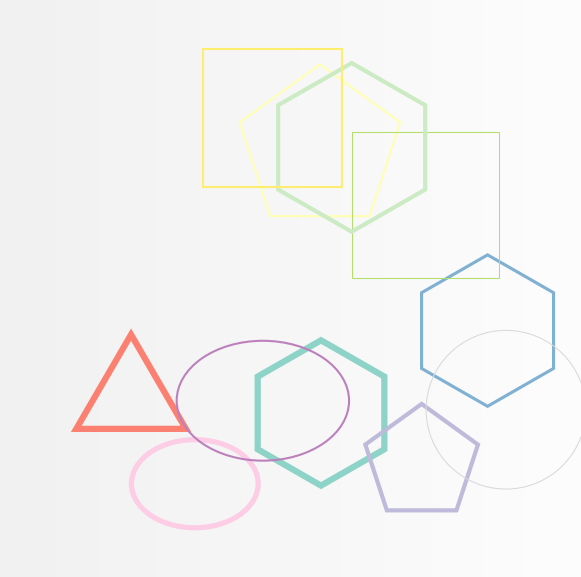[{"shape": "hexagon", "thickness": 3, "radius": 0.63, "center": [0.552, 0.284]}, {"shape": "pentagon", "thickness": 1, "radius": 0.73, "center": [0.55, 0.742]}, {"shape": "pentagon", "thickness": 2, "radius": 0.51, "center": [0.725, 0.198]}, {"shape": "triangle", "thickness": 3, "radius": 0.54, "center": [0.225, 0.311]}, {"shape": "hexagon", "thickness": 1.5, "radius": 0.66, "center": [0.839, 0.427]}, {"shape": "square", "thickness": 0.5, "radius": 0.63, "center": [0.733, 0.644]}, {"shape": "oval", "thickness": 2.5, "radius": 0.54, "center": [0.335, 0.162]}, {"shape": "circle", "thickness": 0.5, "radius": 0.69, "center": [0.87, 0.29]}, {"shape": "oval", "thickness": 1, "radius": 0.74, "center": [0.452, 0.305]}, {"shape": "hexagon", "thickness": 2, "radius": 0.73, "center": [0.605, 0.744]}, {"shape": "square", "thickness": 1, "radius": 0.6, "center": [0.469, 0.794]}]